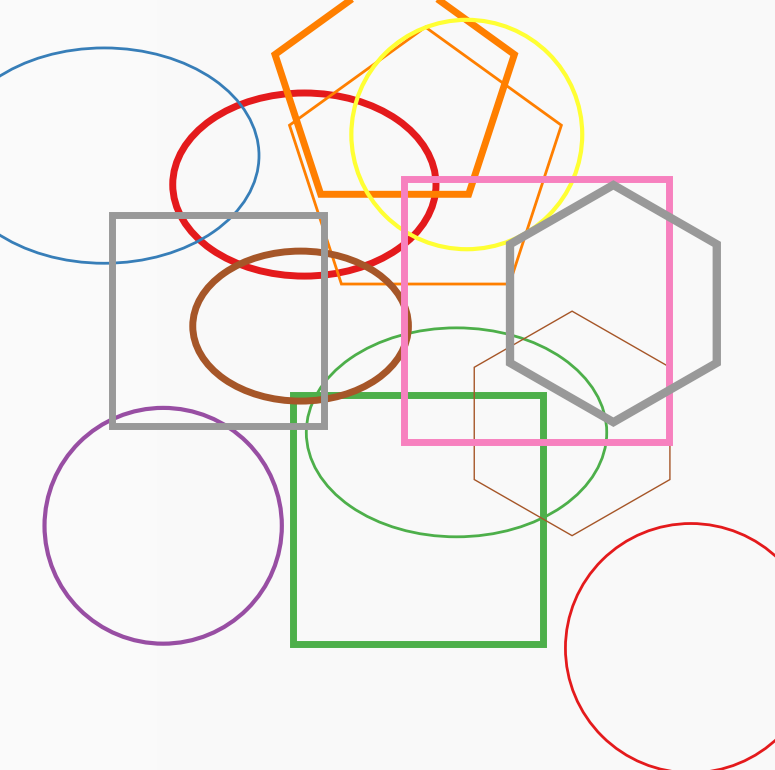[{"shape": "oval", "thickness": 2.5, "radius": 0.85, "center": [0.393, 0.76]}, {"shape": "circle", "thickness": 1, "radius": 0.81, "center": [0.891, 0.158]}, {"shape": "oval", "thickness": 1, "radius": 1.0, "center": [0.134, 0.798]}, {"shape": "oval", "thickness": 1, "radius": 0.97, "center": [0.589, 0.439]}, {"shape": "square", "thickness": 2.5, "radius": 0.81, "center": [0.539, 0.325]}, {"shape": "circle", "thickness": 1.5, "radius": 0.77, "center": [0.211, 0.317]}, {"shape": "pentagon", "thickness": 2.5, "radius": 0.81, "center": [0.509, 0.879]}, {"shape": "pentagon", "thickness": 1, "radius": 0.92, "center": [0.549, 0.78]}, {"shape": "circle", "thickness": 1.5, "radius": 0.74, "center": [0.602, 0.825]}, {"shape": "oval", "thickness": 2.5, "radius": 0.7, "center": [0.388, 0.576]}, {"shape": "hexagon", "thickness": 0.5, "radius": 0.73, "center": [0.738, 0.45]}, {"shape": "square", "thickness": 2.5, "radius": 0.86, "center": [0.693, 0.597]}, {"shape": "square", "thickness": 2.5, "radius": 0.69, "center": [0.281, 0.584]}, {"shape": "hexagon", "thickness": 3, "radius": 0.77, "center": [0.791, 0.606]}]